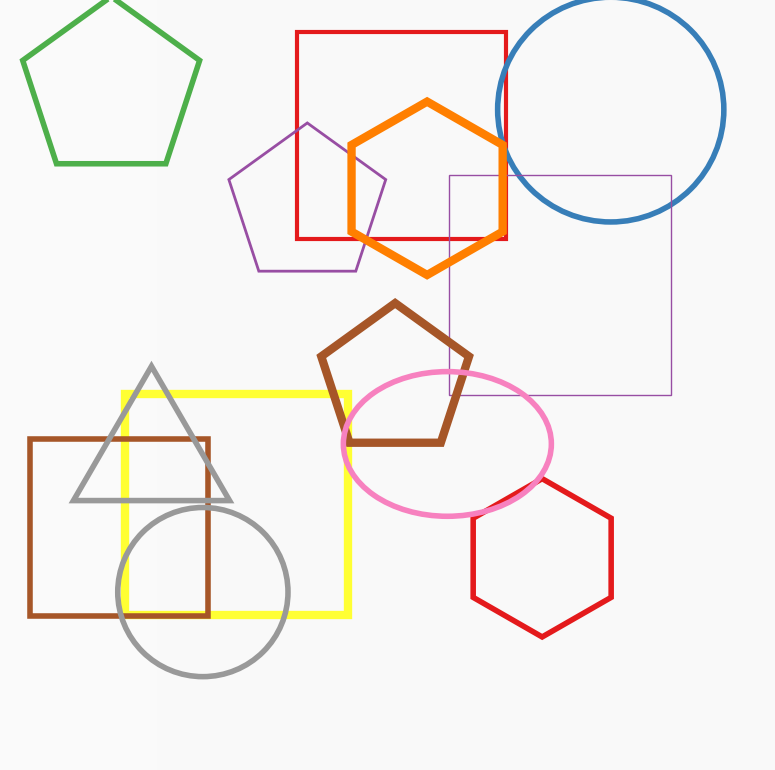[{"shape": "square", "thickness": 1.5, "radius": 0.67, "center": [0.518, 0.824]}, {"shape": "hexagon", "thickness": 2, "radius": 0.51, "center": [0.7, 0.276]}, {"shape": "circle", "thickness": 2, "radius": 0.73, "center": [0.788, 0.858]}, {"shape": "pentagon", "thickness": 2, "radius": 0.6, "center": [0.143, 0.884]}, {"shape": "square", "thickness": 0.5, "radius": 0.72, "center": [0.722, 0.63]}, {"shape": "pentagon", "thickness": 1, "radius": 0.53, "center": [0.397, 0.734]}, {"shape": "hexagon", "thickness": 3, "radius": 0.56, "center": [0.551, 0.755]}, {"shape": "square", "thickness": 3, "radius": 0.72, "center": [0.305, 0.345]}, {"shape": "pentagon", "thickness": 3, "radius": 0.5, "center": [0.51, 0.506]}, {"shape": "square", "thickness": 2, "radius": 0.57, "center": [0.154, 0.315]}, {"shape": "oval", "thickness": 2, "radius": 0.67, "center": [0.577, 0.423]}, {"shape": "triangle", "thickness": 2, "radius": 0.58, "center": [0.195, 0.408]}, {"shape": "circle", "thickness": 2, "radius": 0.55, "center": [0.262, 0.231]}]